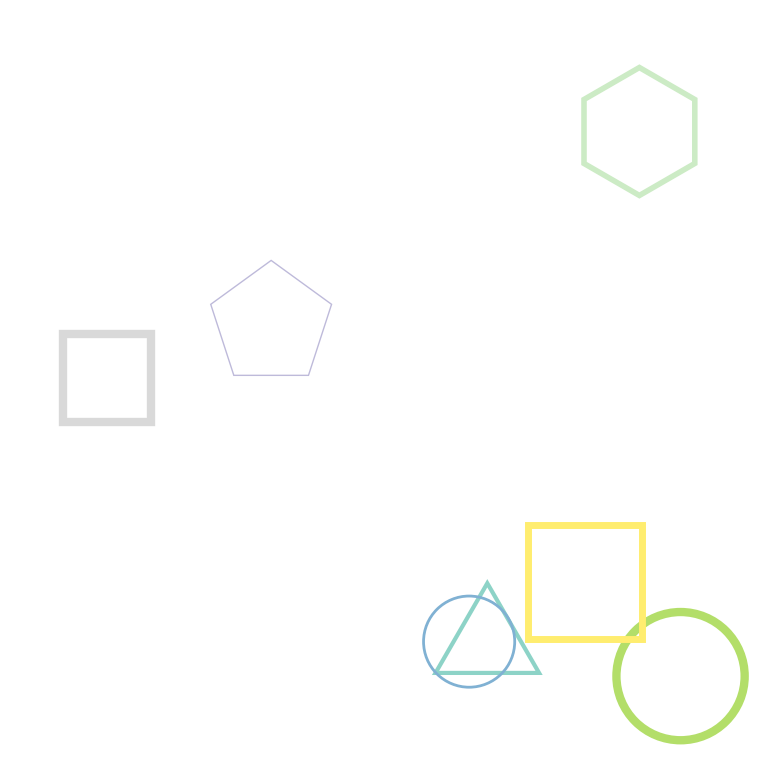[{"shape": "triangle", "thickness": 1.5, "radius": 0.39, "center": [0.633, 0.165]}, {"shape": "pentagon", "thickness": 0.5, "radius": 0.41, "center": [0.352, 0.579]}, {"shape": "circle", "thickness": 1, "radius": 0.3, "center": [0.609, 0.167]}, {"shape": "circle", "thickness": 3, "radius": 0.42, "center": [0.884, 0.122]}, {"shape": "square", "thickness": 3, "radius": 0.29, "center": [0.139, 0.509]}, {"shape": "hexagon", "thickness": 2, "radius": 0.42, "center": [0.83, 0.829]}, {"shape": "square", "thickness": 2.5, "radius": 0.37, "center": [0.76, 0.244]}]